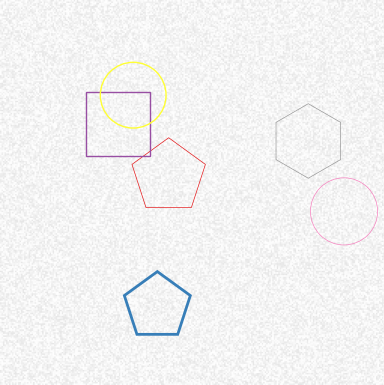[{"shape": "pentagon", "thickness": 0.5, "radius": 0.5, "center": [0.438, 0.542]}, {"shape": "pentagon", "thickness": 2, "radius": 0.45, "center": [0.409, 0.204]}, {"shape": "square", "thickness": 1, "radius": 0.42, "center": [0.307, 0.679]}, {"shape": "circle", "thickness": 1, "radius": 0.43, "center": [0.346, 0.753]}, {"shape": "circle", "thickness": 0.5, "radius": 0.44, "center": [0.894, 0.451]}, {"shape": "hexagon", "thickness": 0.5, "radius": 0.48, "center": [0.801, 0.634]}]